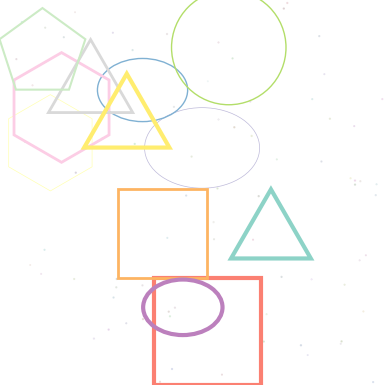[{"shape": "triangle", "thickness": 3, "radius": 0.6, "center": [0.704, 0.388]}, {"shape": "hexagon", "thickness": 0.5, "radius": 0.63, "center": [0.131, 0.629]}, {"shape": "oval", "thickness": 0.5, "radius": 0.75, "center": [0.525, 0.616]}, {"shape": "square", "thickness": 3, "radius": 0.69, "center": [0.539, 0.139]}, {"shape": "oval", "thickness": 1, "radius": 0.59, "center": [0.37, 0.766]}, {"shape": "square", "thickness": 2, "radius": 0.58, "center": [0.423, 0.394]}, {"shape": "circle", "thickness": 1, "radius": 0.74, "center": [0.594, 0.877]}, {"shape": "hexagon", "thickness": 2, "radius": 0.71, "center": [0.16, 0.721]}, {"shape": "triangle", "thickness": 2, "radius": 0.63, "center": [0.235, 0.771]}, {"shape": "oval", "thickness": 3, "radius": 0.52, "center": [0.475, 0.202]}, {"shape": "pentagon", "thickness": 1.5, "radius": 0.59, "center": [0.11, 0.862]}, {"shape": "triangle", "thickness": 3, "radius": 0.64, "center": [0.329, 0.681]}]